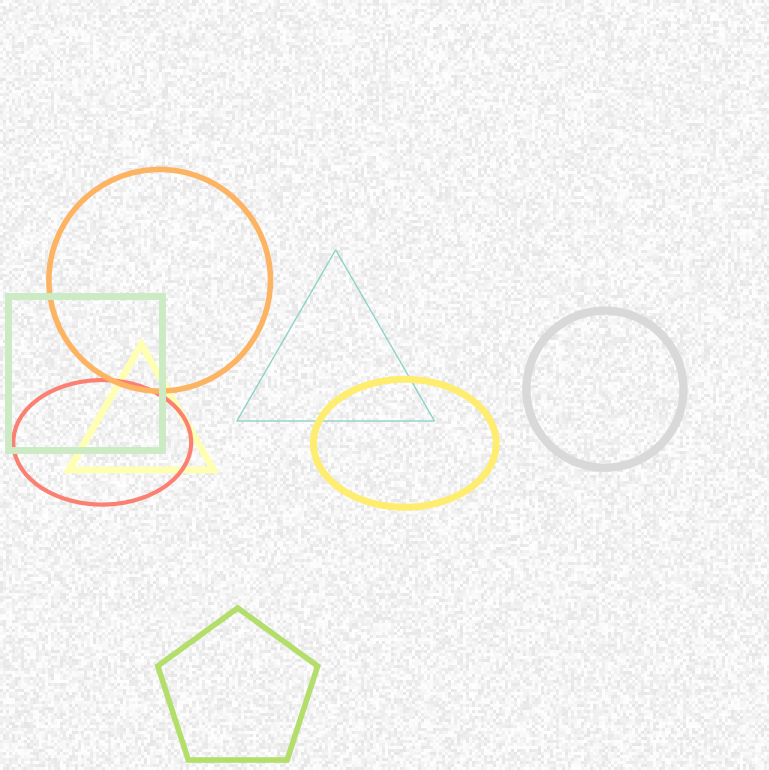[{"shape": "triangle", "thickness": 0.5, "radius": 0.74, "center": [0.436, 0.527]}, {"shape": "triangle", "thickness": 2.5, "radius": 0.54, "center": [0.183, 0.444]}, {"shape": "oval", "thickness": 1.5, "radius": 0.58, "center": [0.133, 0.426]}, {"shape": "circle", "thickness": 2, "radius": 0.72, "center": [0.207, 0.636]}, {"shape": "pentagon", "thickness": 2, "radius": 0.55, "center": [0.309, 0.101]}, {"shape": "circle", "thickness": 3, "radius": 0.51, "center": [0.786, 0.495]}, {"shape": "square", "thickness": 2.5, "radius": 0.5, "center": [0.111, 0.515]}, {"shape": "oval", "thickness": 2.5, "radius": 0.59, "center": [0.526, 0.424]}]